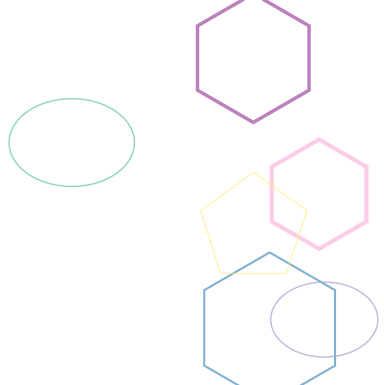[{"shape": "oval", "thickness": 1, "radius": 0.81, "center": [0.186, 0.63]}, {"shape": "oval", "thickness": 1, "radius": 0.7, "center": [0.842, 0.17]}, {"shape": "hexagon", "thickness": 1.5, "radius": 0.98, "center": [0.7, 0.148]}, {"shape": "hexagon", "thickness": 3, "radius": 0.71, "center": [0.829, 0.496]}, {"shape": "hexagon", "thickness": 2.5, "radius": 0.84, "center": [0.658, 0.849]}, {"shape": "pentagon", "thickness": 0.5, "radius": 0.73, "center": [0.659, 0.408]}]